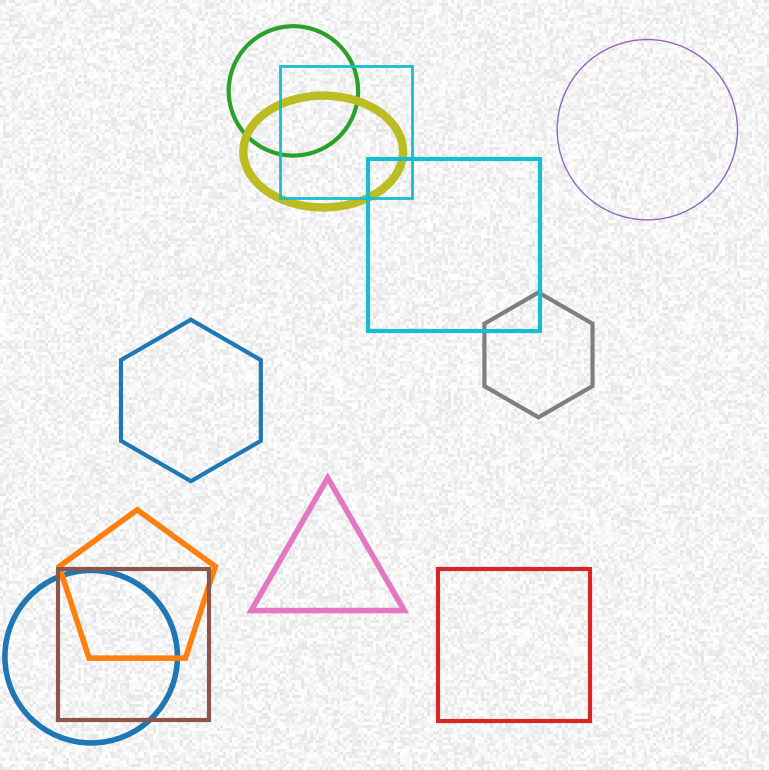[{"shape": "circle", "thickness": 2, "radius": 0.56, "center": [0.118, 0.147]}, {"shape": "hexagon", "thickness": 1.5, "radius": 0.52, "center": [0.248, 0.48]}, {"shape": "pentagon", "thickness": 2, "radius": 0.53, "center": [0.178, 0.231]}, {"shape": "circle", "thickness": 1.5, "radius": 0.42, "center": [0.381, 0.882]}, {"shape": "square", "thickness": 1.5, "radius": 0.49, "center": [0.667, 0.163]}, {"shape": "circle", "thickness": 0.5, "radius": 0.59, "center": [0.841, 0.832]}, {"shape": "square", "thickness": 1.5, "radius": 0.49, "center": [0.174, 0.163]}, {"shape": "triangle", "thickness": 2, "radius": 0.57, "center": [0.426, 0.264]}, {"shape": "hexagon", "thickness": 1.5, "radius": 0.41, "center": [0.699, 0.539]}, {"shape": "oval", "thickness": 3, "radius": 0.52, "center": [0.42, 0.803]}, {"shape": "square", "thickness": 1, "radius": 0.43, "center": [0.45, 0.828]}, {"shape": "square", "thickness": 1.5, "radius": 0.56, "center": [0.59, 0.682]}]